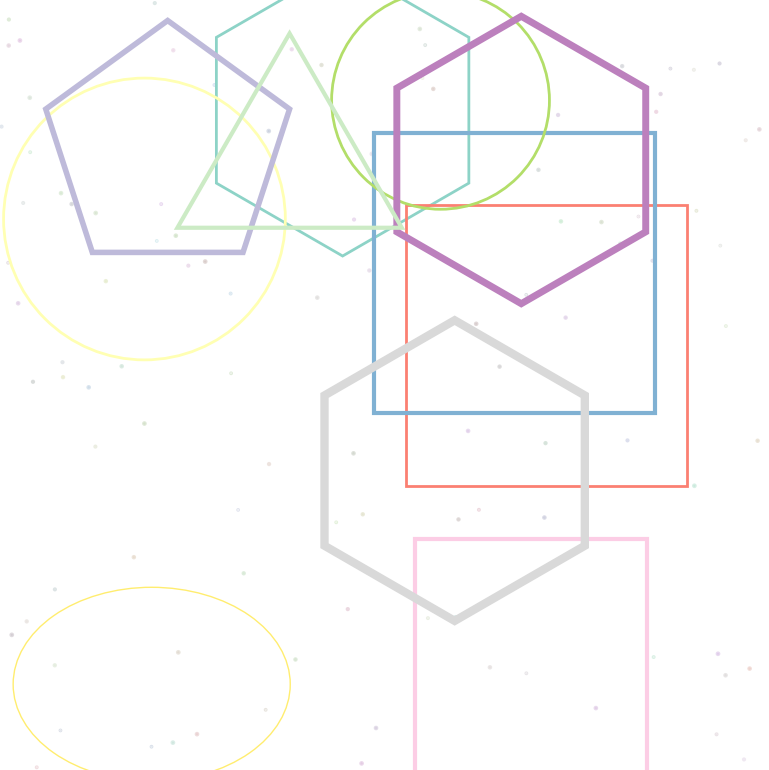[{"shape": "hexagon", "thickness": 1, "radius": 0.95, "center": [0.445, 0.857]}, {"shape": "circle", "thickness": 1, "radius": 0.91, "center": [0.188, 0.716]}, {"shape": "pentagon", "thickness": 2, "radius": 0.83, "center": [0.218, 0.807]}, {"shape": "square", "thickness": 1, "radius": 0.91, "center": [0.71, 0.551]}, {"shape": "square", "thickness": 1.5, "radius": 0.91, "center": [0.668, 0.646]}, {"shape": "circle", "thickness": 1, "radius": 0.71, "center": [0.572, 0.87]}, {"shape": "square", "thickness": 1.5, "radius": 0.75, "center": [0.69, 0.149]}, {"shape": "hexagon", "thickness": 3, "radius": 0.98, "center": [0.59, 0.389]}, {"shape": "hexagon", "thickness": 2.5, "radius": 0.93, "center": [0.677, 0.792]}, {"shape": "triangle", "thickness": 1.5, "radius": 0.84, "center": [0.376, 0.788]}, {"shape": "oval", "thickness": 0.5, "radius": 0.9, "center": [0.197, 0.111]}]